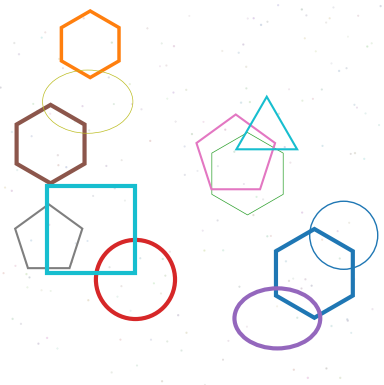[{"shape": "hexagon", "thickness": 3, "radius": 0.58, "center": [0.817, 0.29]}, {"shape": "circle", "thickness": 1, "radius": 0.44, "center": [0.893, 0.389]}, {"shape": "hexagon", "thickness": 2.5, "radius": 0.43, "center": [0.234, 0.885]}, {"shape": "hexagon", "thickness": 0.5, "radius": 0.54, "center": [0.643, 0.549]}, {"shape": "circle", "thickness": 3, "radius": 0.51, "center": [0.352, 0.274]}, {"shape": "oval", "thickness": 3, "radius": 0.56, "center": [0.72, 0.173]}, {"shape": "hexagon", "thickness": 3, "radius": 0.51, "center": [0.131, 0.626]}, {"shape": "pentagon", "thickness": 1.5, "radius": 0.54, "center": [0.612, 0.595]}, {"shape": "pentagon", "thickness": 1.5, "radius": 0.46, "center": [0.127, 0.378]}, {"shape": "oval", "thickness": 0.5, "radius": 0.59, "center": [0.228, 0.736]}, {"shape": "triangle", "thickness": 1.5, "radius": 0.46, "center": [0.693, 0.658]}, {"shape": "square", "thickness": 3, "radius": 0.57, "center": [0.236, 0.404]}]